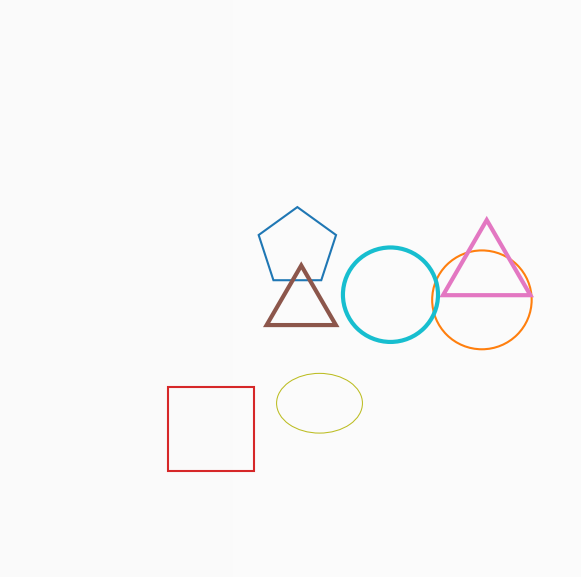[{"shape": "pentagon", "thickness": 1, "radius": 0.35, "center": [0.512, 0.571]}, {"shape": "circle", "thickness": 1, "radius": 0.43, "center": [0.829, 0.48]}, {"shape": "square", "thickness": 1, "radius": 0.37, "center": [0.363, 0.256]}, {"shape": "triangle", "thickness": 2, "radius": 0.34, "center": [0.518, 0.471]}, {"shape": "triangle", "thickness": 2, "radius": 0.43, "center": [0.837, 0.531]}, {"shape": "oval", "thickness": 0.5, "radius": 0.37, "center": [0.55, 0.301]}, {"shape": "circle", "thickness": 2, "radius": 0.41, "center": [0.672, 0.489]}]